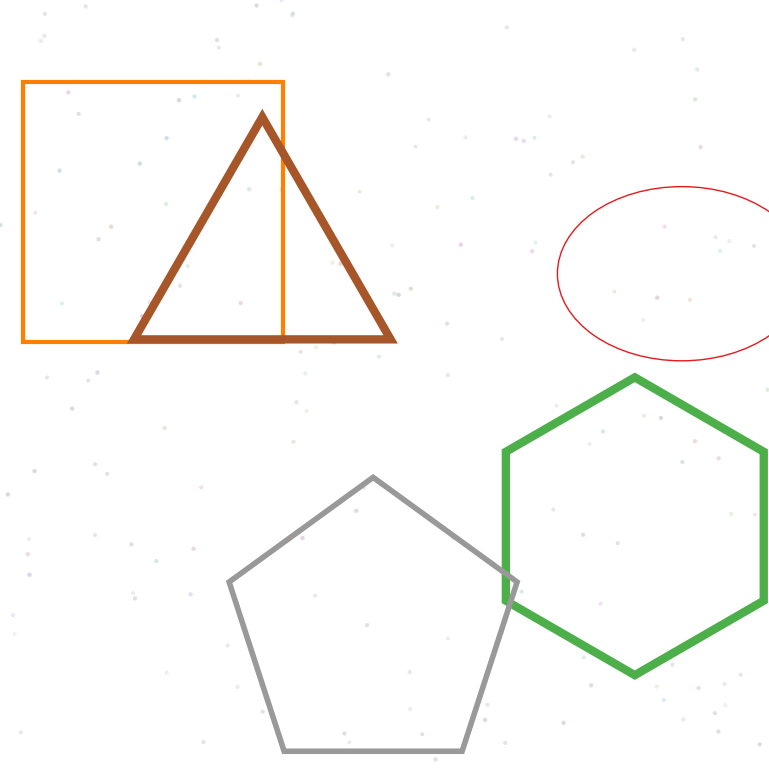[{"shape": "oval", "thickness": 0.5, "radius": 0.81, "center": [0.886, 0.645]}, {"shape": "hexagon", "thickness": 3, "radius": 0.97, "center": [0.824, 0.317]}, {"shape": "square", "thickness": 1.5, "radius": 0.84, "center": [0.199, 0.725]}, {"shape": "triangle", "thickness": 3, "radius": 0.96, "center": [0.341, 0.655]}, {"shape": "pentagon", "thickness": 2, "radius": 0.98, "center": [0.485, 0.183]}]